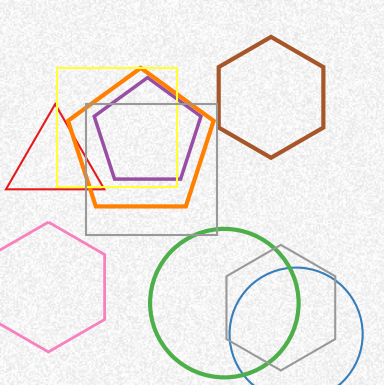[{"shape": "triangle", "thickness": 1.5, "radius": 0.74, "center": [0.143, 0.582]}, {"shape": "circle", "thickness": 1.5, "radius": 0.86, "center": [0.769, 0.132]}, {"shape": "circle", "thickness": 3, "radius": 0.96, "center": [0.583, 0.213]}, {"shape": "pentagon", "thickness": 2.5, "radius": 0.73, "center": [0.383, 0.653]}, {"shape": "pentagon", "thickness": 3, "radius": 0.99, "center": [0.366, 0.625]}, {"shape": "square", "thickness": 1.5, "radius": 0.77, "center": [0.304, 0.669]}, {"shape": "hexagon", "thickness": 3, "radius": 0.78, "center": [0.704, 0.747]}, {"shape": "hexagon", "thickness": 2, "radius": 0.84, "center": [0.126, 0.255]}, {"shape": "hexagon", "thickness": 1.5, "radius": 0.82, "center": [0.729, 0.201]}, {"shape": "square", "thickness": 1.5, "radius": 0.85, "center": [0.394, 0.56]}]